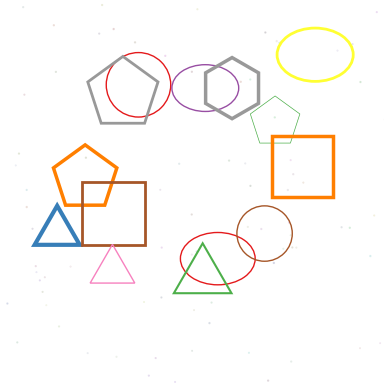[{"shape": "oval", "thickness": 1, "radius": 0.49, "center": [0.566, 0.328]}, {"shape": "circle", "thickness": 1, "radius": 0.42, "center": [0.36, 0.78]}, {"shape": "triangle", "thickness": 3, "radius": 0.34, "center": [0.149, 0.398]}, {"shape": "pentagon", "thickness": 0.5, "radius": 0.34, "center": [0.715, 0.683]}, {"shape": "triangle", "thickness": 1.5, "radius": 0.43, "center": [0.526, 0.282]}, {"shape": "oval", "thickness": 1, "radius": 0.43, "center": [0.533, 0.771]}, {"shape": "pentagon", "thickness": 2.5, "radius": 0.43, "center": [0.221, 0.537]}, {"shape": "square", "thickness": 2.5, "radius": 0.4, "center": [0.787, 0.568]}, {"shape": "oval", "thickness": 2, "radius": 0.49, "center": [0.819, 0.858]}, {"shape": "square", "thickness": 2, "radius": 0.41, "center": [0.296, 0.446]}, {"shape": "circle", "thickness": 1, "radius": 0.36, "center": [0.687, 0.393]}, {"shape": "triangle", "thickness": 1, "radius": 0.33, "center": [0.292, 0.298]}, {"shape": "hexagon", "thickness": 2.5, "radius": 0.4, "center": [0.603, 0.771]}, {"shape": "pentagon", "thickness": 2, "radius": 0.48, "center": [0.319, 0.758]}]